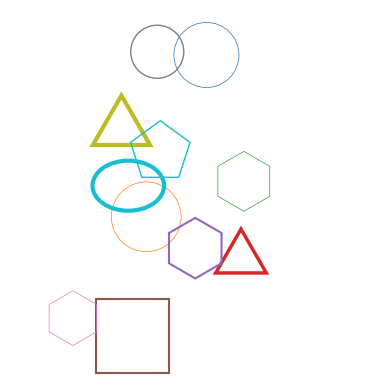[{"shape": "circle", "thickness": 0.5, "radius": 0.42, "center": [0.536, 0.857]}, {"shape": "circle", "thickness": 0.5, "radius": 0.45, "center": [0.38, 0.437]}, {"shape": "hexagon", "thickness": 0.5, "radius": 0.39, "center": [0.633, 0.529]}, {"shape": "triangle", "thickness": 2.5, "radius": 0.38, "center": [0.626, 0.329]}, {"shape": "hexagon", "thickness": 1.5, "radius": 0.39, "center": [0.507, 0.355]}, {"shape": "square", "thickness": 1.5, "radius": 0.48, "center": [0.344, 0.127]}, {"shape": "hexagon", "thickness": 0.5, "radius": 0.36, "center": [0.189, 0.174]}, {"shape": "circle", "thickness": 1, "radius": 0.34, "center": [0.408, 0.866]}, {"shape": "triangle", "thickness": 3, "radius": 0.43, "center": [0.315, 0.666]}, {"shape": "oval", "thickness": 3, "radius": 0.46, "center": [0.333, 0.518]}, {"shape": "pentagon", "thickness": 1, "radius": 0.41, "center": [0.416, 0.605]}]